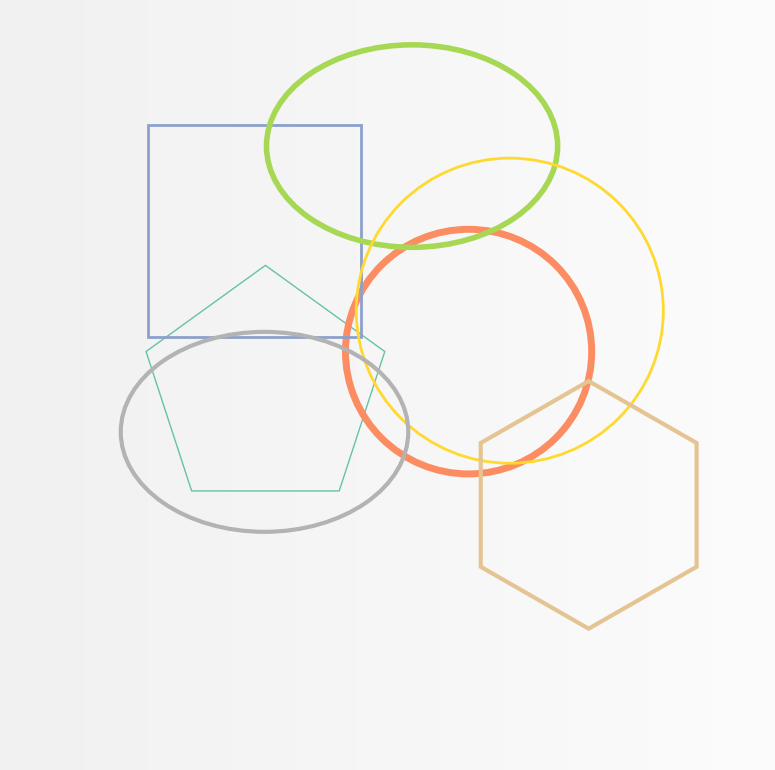[{"shape": "pentagon", "thickness": 0.5, "radius": 0.81, "center": [0.342, 0.493]}, {"shape": "circle", "thickness": 2.5, "radius": 0.79, "center": [0.605, 0.543]}, {"shape": "square", "thickness": 1, "radius": 0.69, "center": [0.328, 0.7]}, {"shape": "oval", "thickness": 2, "radius": 0.94, "center": [0.532, 0.81]}, {"shape": "circle", "thickness": 1, "radius": 0.99, "center": [0.658, 0.597]}, {"shape": "hexagon", "thickness": 1.5, "radius": 0.8, "center": [0.76, 0.344]}, {"shape": "oval", "thickness": 1.5, "radius": 0.93, "center": [0.341, 0.439]}]